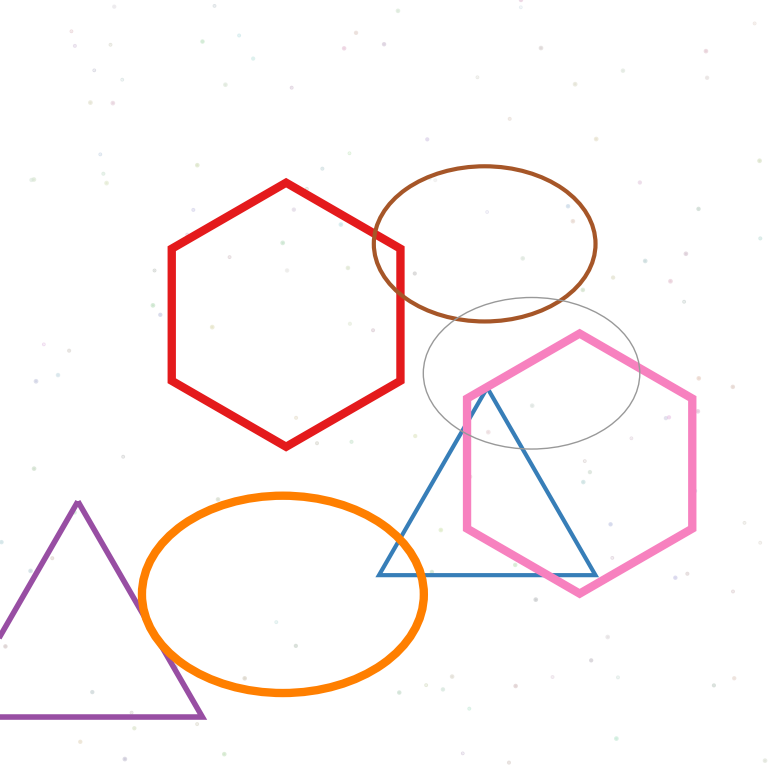[{"shape": "hexagon", "thickness": 3, "radius": 0.86, "center": [0.372, 0.591]}, {"shape": "triangle", "thickness": 1.5, "radius": 0.81, "center": [0.633, 0.334]}, {"shape": "triangle", "thickness": 2, "radius": 0.93, "center": [0.101, 0.162]}, {"shape": "oval", "thickness": 3, "radius": 0.92, "center": [0.367, 0.228]}, {"shape": "oval", "thickness": 1.5, "radius": 0.72, "center": [0.629, 0.683]}, {"shape": "hexagon", "thickness": 3, "radius": 0.84, "center": [0.753, 0.398]}, {"shape": "oval", "thickness": 0.5, "radius": 0.7, "center": [0.69, 0.515]}]